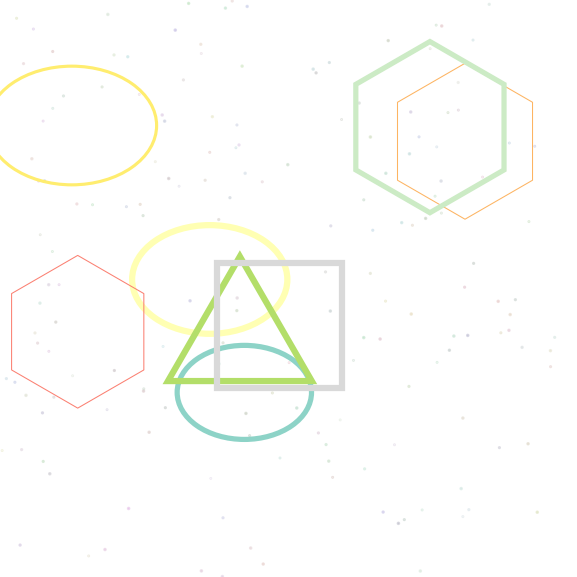[{"shape": "oval", "thickness": 2.5, "radius": 0.58, "center": [0.423, 0.32]}, {"shape": "oval", "thickness": 3, "radius": 0.67, "center": [0.363, 0.515]}, {"shape": "hexagon", "thickness": 0.5, "radius": 0.66, "center": [0.135, 0.425]}, {"shape": "hexagon", "thickness": 0.5, "radius": 0.67, "center": [0.805, 0.755]}, {"shape": "triangle", "thickness": 3, "radius": 0.72, "center": [0.415, 0.411]}, {"shape": "square", "thickness": 3, "radius": 0.54, "center": [0.484, 0.436]}, {"shape": "hexagon", "thickness": 2.5, "radius": 0.74, "center": [0.744, 0.779]}, {"shape": "oval", "thickness": 1.5, "radius": 0.73, "center": [0.124, 0.782]}]